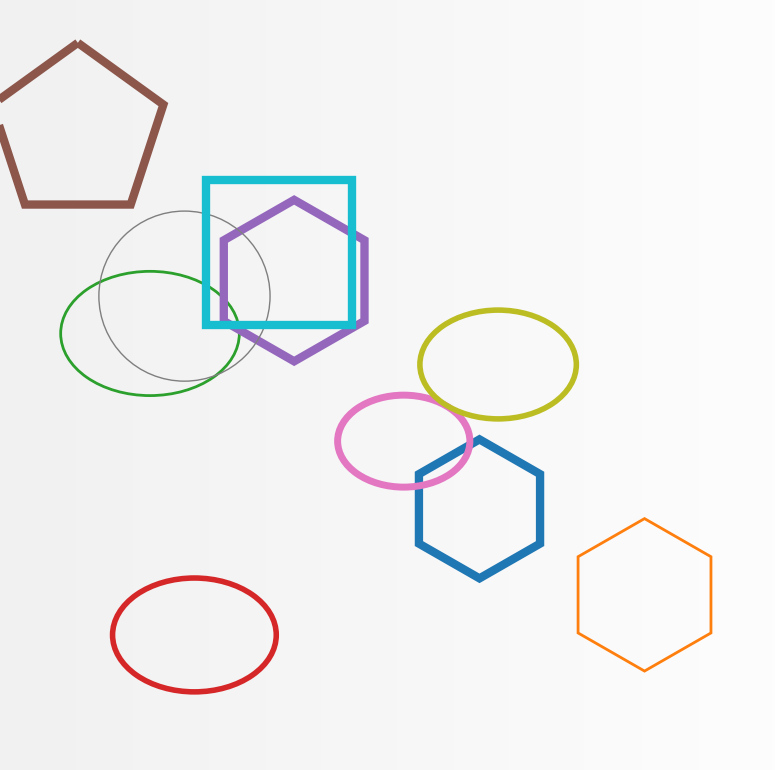[{"shape": "hexagon", "thickness": 3, "radius": 0.45, "center": [0.619, 0.339]}, {"shape": "hexagon", "thickness": 1, "radius": 0.49, "center": [0.832, 0.227]}, {"shape": "oval", "thickness": 1, "radius": 0.58, "center": [0.194, 0.567]}, {"shape": "oval", "thickness": 2, "radius": 0.53, "center": [0.251, 0.175]}, {"shape": "hexagon", "thickness": 3, "radius": 0.52, "center": [0.38, 0.636]}, {"shape": "pentagon", "thickness": 3, "radius": 0.58, "center": [0.1, 0.828]}, {"shape": "oval", "thickness": 2.5, "radius": 0.43, "center": [0.521, 0.427]}, {"shape": "circle", "thickness": 0.5, "radius": 0.55, "center": [0.238, 0.615]}, {"shape": "oval", "thickness": 2, "radius": 0.5, "center": [0.643, 0.527]}, {"shape": "square", "thickness": 3, "radius": 0.47, "center": [0.36, 0.672]}]